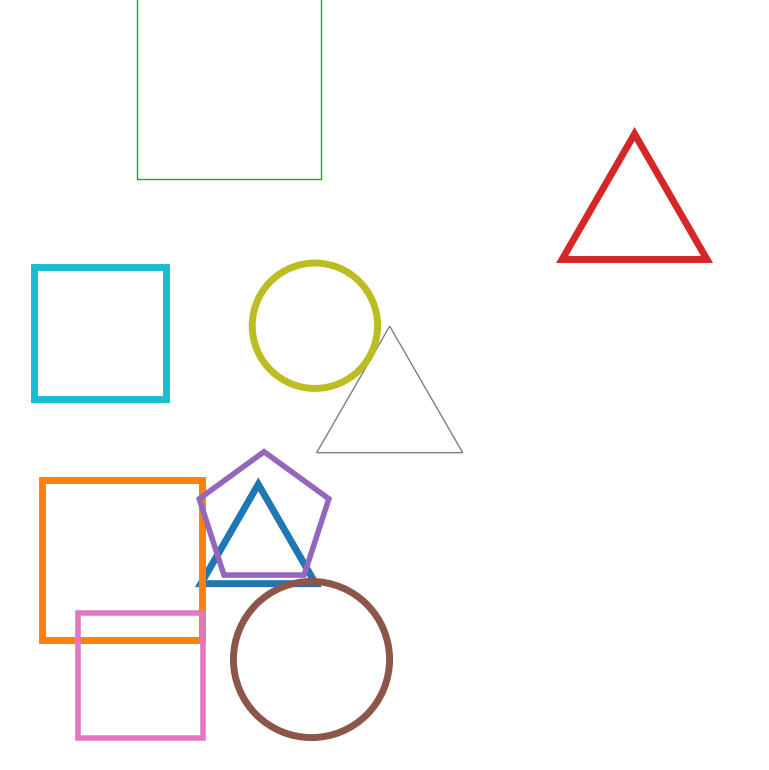[{"shape": "triangle", "thickness": 2.5, "radius": 0.43, "center": [0.335, 0.285]}, {"shape": "square", "thickness": 2.5, "radius": 0.52, "center": [0.159, 0.273]}, {"shape": "square", "thickness": 0.5, "radius": 0.6, "center": [0.297, 0.887]}, {"shape": "triangle", "thickness": 2.5, "radius": 0.54, "center": [0.824, 0.717]}, {"shape": "pentagon", "thickness": 2, "radius": 0.44, "center": [0.343, 0.325]}, {"shape": "circle", "thickness": 2.5, "radius": 0.51, "center": [0.405, 0.143]}, {"shape": "square", "thickness": 2, "radius": 0.4, "center": [0.183, 0.123]}, {"shape": "triangle", "thickness": 0.5, "radius": 0.55, "center": [0.506, 0.467]}, {"shape": "circle", "thickness": 2.5, "radius": 0.41, "center": [0.409, 0.577]}, {"shape": "square", "thickness": 2.5, "radius": 0.43, "center": [0.13, 0.568]}]